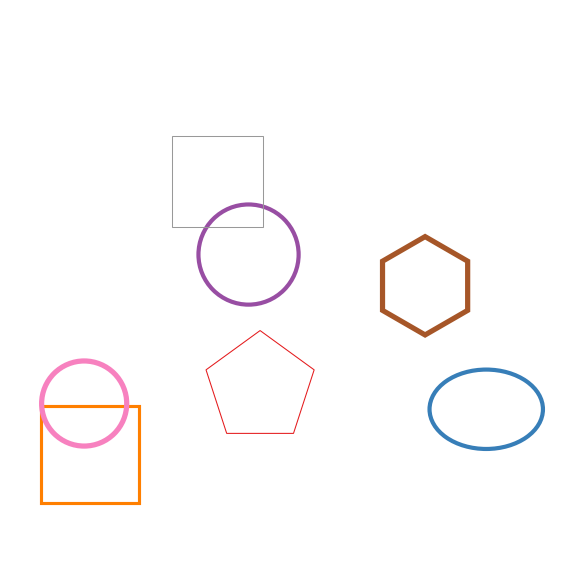[{"shape": "pentagon", "thickness": 0.5, "radius": 0.49, "center": [0.45, 0.328]}, {"shape": "oval", "thickness": 2, "radius": 0.49, "center": [0.842, 0.29]}, {"shape": "circle", "thickness": 2, "radius": 0.43, "center": [0.43, 0.558]}, {"shape": "square", "thickness": 1.5, "radius": 0.42, "center": [0.156, 0.212]}, {"shape": "hexagon", "thickness": 2.5, "radius": 0.43, "center": [0.736, 0.504]}, {"shape": "circle", "thickness": 2.5, "radius": 0.37, "center": [0.146, 0.3]}, {"shape": "square", "thickness": 0.5, "radius": 0.39, "center": [0.376, 0.685]}]